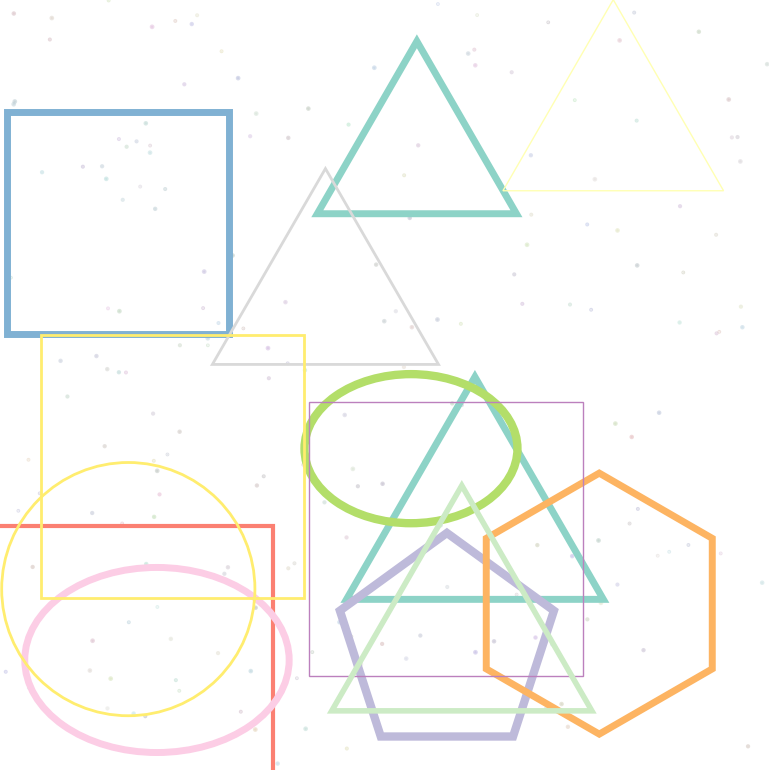[{"shape": "triangle", "thickness": 2.5, "radius": 0.75, "center": [0.541, 0.797]}, {"shape": "triangle", "thickness": 2.5, "radius": 0.96, "center": [0.617, 0.318]}, {"shape": "triangle", "thickness": 0.5, "radius": 0.83, "center": [0.796, 0.835]}, {"shape": "pentagon", "thickness": 3, "radius": 0.73, "center": [0.58, 0.162]}, {"shape": "square", "thickness": 1.5, "radius": 0.98, "center": [0.159, 0.122]}, {"shape": "square", "thickness": 2.5, "radius": 0.72, "center": [0.153, 0.71]}, {"shape": "hexagon", "thickness": 2.5, "radius": 0.85, "center": [0.778, 0.216]}, {"shape": "oval", "thickness": 3, "radius": 0.69, "center": [0.534, 0.417]}, {"shape": "oval", "thickness": 2.5, "radius": 0.86, "center": [0.204, 0.143]}, {"shape": "triangle", "thickness": 1, "radius": 0.85, "center": [0.423, 0.611]}, {"shape": "square", "thickness": 0.5, "radius": 0.89, "center": [0.579, 0.3]}, {"shape": "triangle", "thickness": 2, "radius": 0.98, "center": [0.6, 0.174]}, {"shape": "circle", "thickness": 1, "radius": 0.82, "center": [0.167, 0.235]}, {"shape": "square", "thickness": 1, "radius": 0.86, "center": [0.224, 0.394]}]